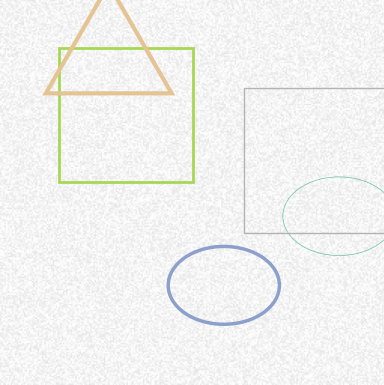[{"shape": "oval", "thickness": 0.5, "radius": 0.73, "center": [0.881, 0.438]}, {"shape": "oval", "thickness": 2.5, "radius": 0.72, "center": [0.581, 0.259]}, {"shape": "square", "thickness": 2, "radius": 0.87, "center": [0.328, 0.702]}, {"shape": "triangle", "thickness": 3, "radius": 0.94, "center": [0.282, 0.852]}, {"shape": "square", "thickness": 1, "radius": 0.94, "center": [0.823, 0.584]}]